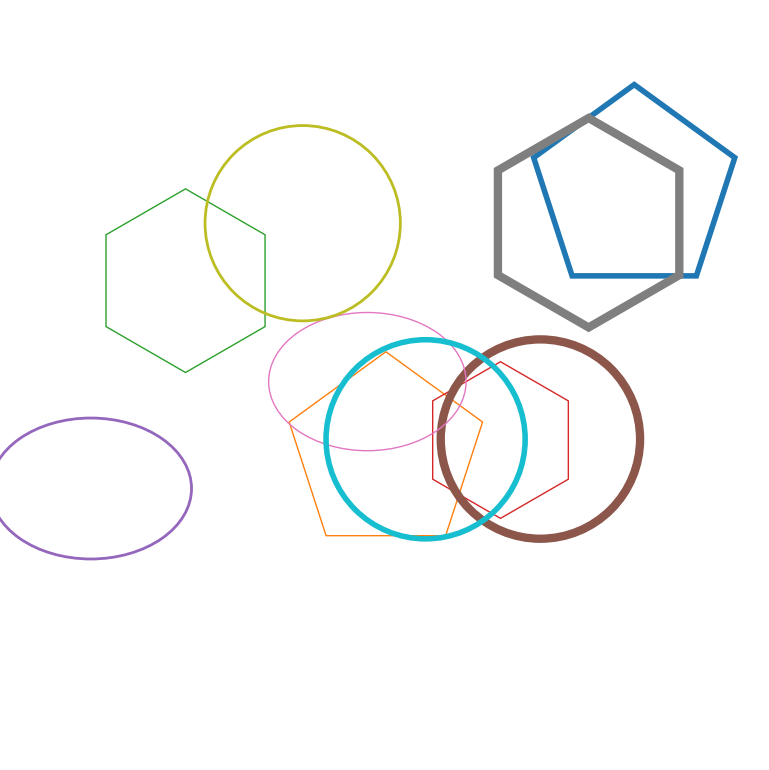[{"shape": "pentagon", "thickness": 2, "radius": 0.69, "center": [0.824, 0.753]}, {"shape": "pentagon", "thickness": 0.5, "radius": 0.66, "center": [0.501, 0.411]}, {"shape": "hexagon", "thickness": 0.5, "radius": 0.6, "center": [0.241, 0.635]}, {"shape": "hexagon", "thickness": 0.5, "radius": 0.51, "center": [0.65, 0.429]}, {"shape": "oval", "thickness": 1, "radius": 0.65, "center": [0.118, 0.366]}, {"shape": "circle", "thickness": 3, "radius": 0.65, "center": [0.702, 0.43]}, {"shape": "oval", "thickness": 0.5, "radius": 0.64, "center": [0.477, 0.504]}, {"shape": "hexagon", "thickness": 3, "radius": 0.68, "center": [0.764, 0.711]}, {"shape": "circle", "thickness": 1, "radius": 0.63, "center": [0.393, 0.71]}, {"shape": "circle", "thickness": 2, "radius": 0.65, "center": [0.553, 0.43]}]